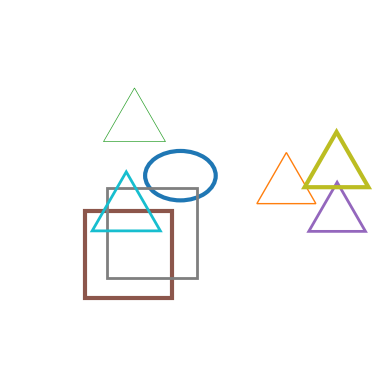[{"shape": "oval", "thickness": 3, "radius": 0.46, "center": [0.469, 0.544]}, {"shape": "triangle", "thickness": 1, "radius": 0.44, "center": [0.744, 0.515]}, {"shape": "triangle", "thickness": 0.5, "radius": 0.46, "center": [0.349, 0.679]}, {"shape": "triangle", "thickness": 2, "radius": 0.43, "center": [0.876, 0.442]}, {"shape": "square", "thickness": 3, "radius": 0.57, "center": [0.333, 0.34]}, {"shape": "square", "thickness": 2, "radius": 0.59, "center": [0.395, 0.395]}, {"shape": "triangle", "thickness": 3, "radius": 0.48, "center": [0.874, 0.562]}, {"shape": "triangle", "thickness": 2, "radius": 0.51, "center": [0.328, 0.451]}]